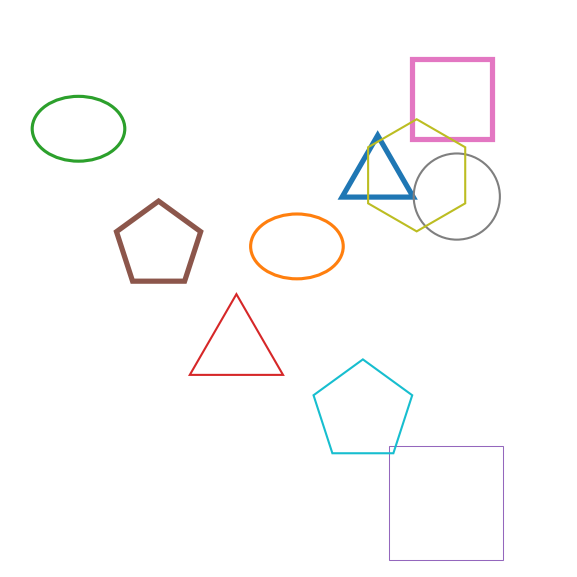[{"shape": "triangle", "thickness": 2.5, "radius": 0.36, "center": [0.654, 0.693]}, {"shape": "oval", "thickness": 1.5, "radius": 0.4, "center": [0.514, 0.572]}, {"shape": "oval", "thickness": 1.5, "radius": 0.4, "center": [0.136, 0.776]}, {"shape": "triangle", "thickness": 1, "radius": 0.47, "center": [0.409, 0.397]}, {"shape": "square", "thickness": 0.5, "radius": 0.49, "center": [0.773, 0.128]}, {"shape": "pentagon", "thickness": 2.5, "radius": 0.38, "center": [0.275, 0.574]}, {"shape": "square", "thickness": 2.5, "radius": 0.35, "center": [0.782, 0.828]}, {"shape": "circle", "thickness": 1, "radius": 0.37, "center": [0.791, 0.659]}, {"shape": "hexagon", "thickness": 1, "radius": 0.49, "center": [0.722, 0.696]}, {"shape": "pentagon", "thickness": 1, "radius": 0.45, "center": [0.628, 0.287]}]